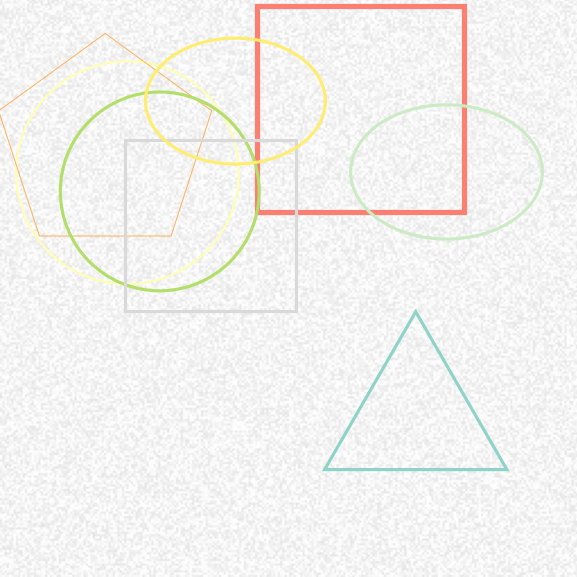[{"shape": "triangle", "thickness": 1.5, "radius": 0.91, "center": [0.72, 0.277]}, {"shape": "circle", "thickness": 1, "radius": 0.97, "center": [0.221, 0.7]}, {"shape": "square", "thickness": 2.5, "radius": 0.89, "center": [0.624, 0.81]}, {"shape": "pentagon", "thickness": 0.5, "radius": 0.97, "center": [0.182, 0.747]}, {"shape": "circle", "thickness": 1.5, "radius": 0.86, "center": [0.277, 0.668]}, {"shape": "square", "thickness": 1.5, "radius": 0.74, "center": [0.364, 0.609]}, {"shape": "oval", "thickness": 1.5, "radius": 0.83, "center": [0.773, 0.701]}, {"shape": "oval", "thickness": 1.5, "radius": 0.78, "center": [0.408, 0.824]}]